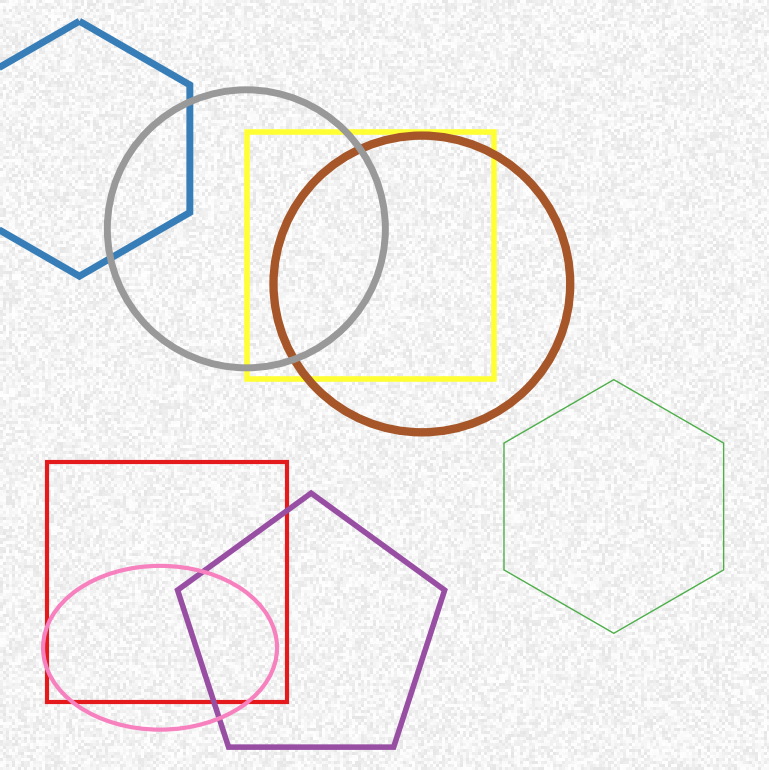[{"shape": "square", "thickness": 1.5, "radius": 0.78, "center": [0.217, 0.244]}, {"shape": "hexagon", "thickness": 2.5, "radius": 0.83, "center": [0.103, 0.807]}, {"shape": "hexagon", "thickness": 0.5, "radius": 0.82, "center": [0.797, 0.342]}, {"shape": "pentagon", "thickness": 2, "radius": 0.91, "center": [0.404, 0.177]}, {"shape": "square", "thickness": 2, "radius": 0.8, "center": [0.481, 0.668]}, {"shape": "circle", "thickness": 3, "radius": 0.96, "center": [0.548, 0.631]}, {"shape": "oval", "thickness": 1.5, "radius": 0.76, "center": [0.208, 0.159]}, {"shape": "circle", "thickness": 2.5, "radius": 0.9, "center": [0.32, 0.703]}]